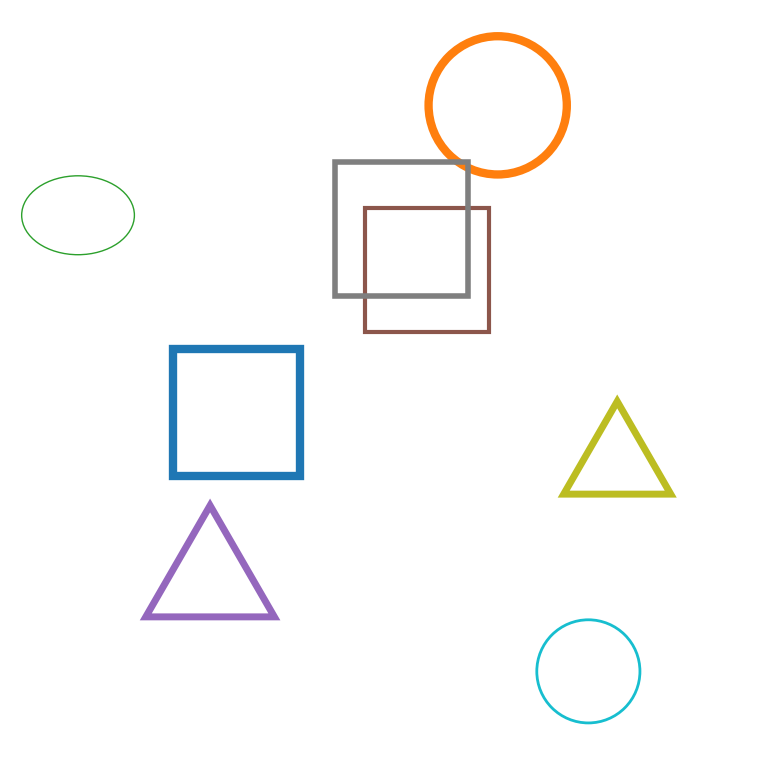[{"shape": "square", "thickness": 3, "radius": 0.41, "center": [0.307, 0.465]}, {"shape": "circle", "thickness": 3, "radius": 0.45, "center": [0.646, 0.863]}, {"shape": "oval", "thickness": 0.5, "radius": 0.37, "center": [0.101, 0.72]}, {"shape": "triangle", "thickness": 2.5, "radius": 0.48, "center": [0.273, 0.247]}, {"shape": "square", "thickness": 1.5, "radius": 0.4, "center": [0.554, 0.65]}, {"shape": "square", "thickness": 2, "radius": 0.43, "center": [0.521, 0.702]}, {"shape": "triangle", "thickness": 2.5, "radius": 0.4, "center": [0.802, 0.398]}, {"shape": "circle", "thickness": 1, "radius": 0.33, "center": [0.764, 0.128]}]